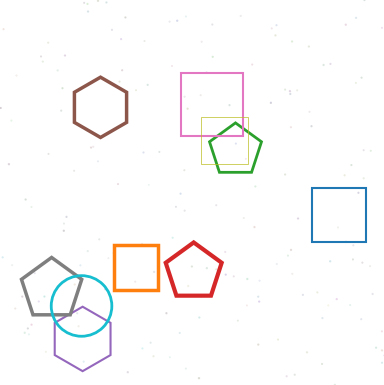[{"shape": "square", "thickness": 1.5, "radius": 0.35, "center": [0.88, 0.442]}, {"shape": "square", "thickness": 2.5, "radius": 0.29, "center": [0.353, 0.305]}, {"shape": "pentagon", "thickness": 2, "radius": 0.35, "center": [0.612, 0.61]}, {"shape": "pentagon", "thickness": 3, "radius": 0.38, "center": [0.503, 0.294]}, {"shape": "hexagon", "thickness": 1.5, "radius": 0.42, "center": [0.215, 0.12]}, {"shape": "hexagon", "thickness": 2.5, "radius": 0.39, "center": [0.261, 0.721]}, {"shape": "square", "thickness": 1.5, "radius": 0.41, "center": [0.551, 0.728]}, {"shape": "pentagon", "thickness": 2.5, "radius": 0.41, "center": [0.134, 0.249]}, {"shape": "square", "thickness": 0.5, "radius": 0.3, "center": [0.584, 0.634]}, {"shape": "circle", "thickness": 2, "radius": 0.39, "center": [0.212, 0.205]}]